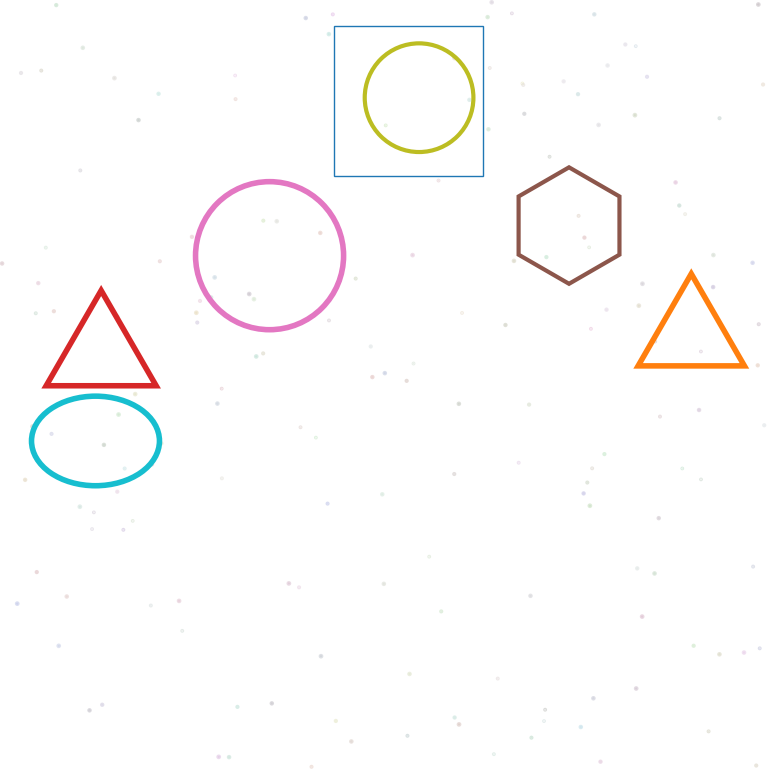[{"shape": "square", "thickness": 0.5, "radius": 0.49, "center": [0.531, 0.869]}, {"shape": "triangle", "thickness": 2, "radius": 0.4, "center": [0.898, 0.565]}, {"shape": "triangle", "thickness": 2, "radius": 0.41, "center": [0.131, 0.54]}, {"shape": "hexagon", "thickness": 1.5, "radius": 0.38, "center": [0.739, 0.707]}, {"shape": "circle", "thickness": 2, "radius": 0.48, "center": [0.35, 0.668]}, {"shape": "circle", "thickness": 1.5, "radius": 0.35, "center": [0.544, 0.873]}, {"shape": "oval", "thickness": 2, "radius": 0.42, "center": [0.124, 0.427]}]